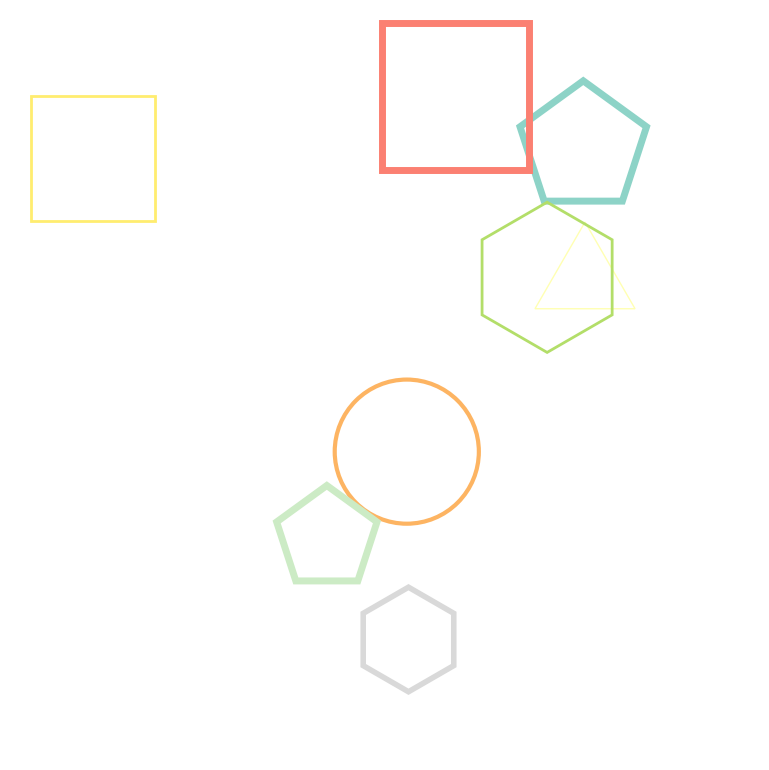[{"shape": "pentagon", "thickness": 2.5, "radius": 0.43, "center": [0.757, 0.809]}, {"shape": "triangle", "thickness": 0.5, "radius": 0.38, "center": [0.76, 0.637]}, {"shape": "square", "thickness": 2.5, "radius": 0.48, "center": [0.592, 0.874]}, {"shape": "circle", "thickness": 1.5, "radius": 0.47, "center": [0.528, 0.413]}, {"shape": "hexagon", "thickness": 1, "radius": 0.49, "center": [0.711, 0.64]}, {"shape": "hexagon", "thickness": 2, "radius": 0.34, "center": [0.531, 0.17]}, {"shape": "pentagon", "thickness": 2.5, "radius": 0.34, "center": [0.424, 0.301]}, {"shape": "square", "thickness": 1, "radius": 0.4, "center": [0.121, 0.794]}]